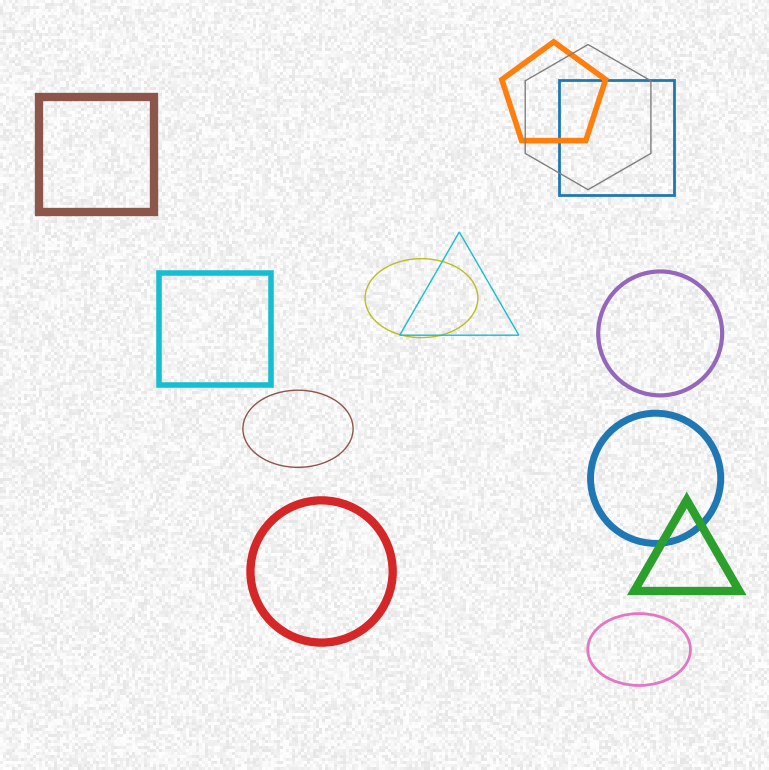[{"shape": "square", "thickness": 1, "radius": 0.37, "center": [0.8, 0.821]}, {"shape": "circle", "thickness": 2.5, "radius": 0.42, "center": [0.851, 0.379]}, {"shape": "pentagon", "thickness": 2, "radius": 0.35, "center": [0.719, 0.875]}, {"shape": "triangle", "thickness": 3, "radius": 0.39, "center": [0.892, 0.272]}, {"shape": "circle", "thickness": 3, "radius": 0.46, "center": [0.418, 0.258]}, {"shape": "circle", "thickness": 1.5, "radius": 0.4, "center": [0.857, 0.567]}, {"shape": "square", "thickness": 3, "radius": 0.37, "center": [0.125, 0.8]}, {"shape": "oval", "thickness": 0.5, "radius": 0.36, "center": [0.387, 0.443]}, {"shape": "oval", "thickness": 1, "radius": 0.33, "center": [0.83, 0.156]}, {"shape": "hexagon", "thickness": 0.5, "radius": 0.47, "center": [0.764, 0.848]}, {"shape": "oval", "thickness": 0.5, "radius": 0.37, "center": [0.547, 0.613]}, {"shape": "square", "thickness": 2, "radius": 0.36, "center": [0.279, 0.572]}, {"shape": "triangle", "thickness": 0.5, "radius": 0.45, "center": [0.596, 0.609]}]